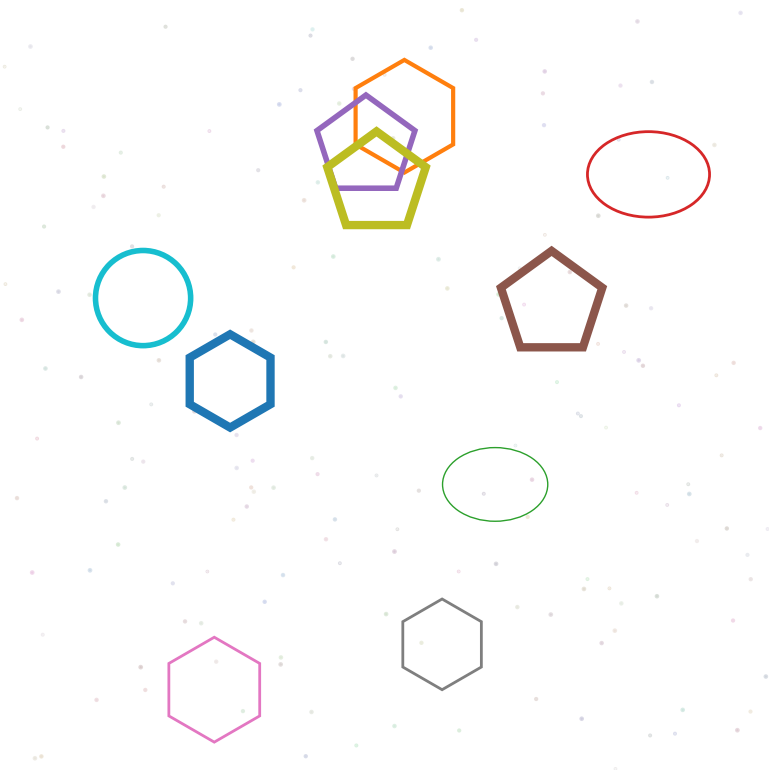[{"shape": "hexagon", "thickness": 3, "radius": 0.3, "center": [0.299, 0.505]}, {"shape": "hexagon", "thickness": 1.5, "radius": 0.37, "center": [0.525, 0.849]}, {"shape": "oval", "thickness": 0.5, "radius": 0.34, "center": [0.643, 0.371]}, {"shape": "oval", "thickness": 1, "radius": 0.4, "center": [0.842, 0.774]}, {"shape": "pentagon", "thickness": 2, "radius": 0.33, "center": [0.475, 0.81]}, {"shape": "pentagon", "thickness": 3, "radius": 0.35, "center": [0.716, 0.605]}, {"shape": "hexagon", "thickness": 1, "radius": 0.34, "center": [0.278, 0.104]}, {"shape": "hexagon", "thickness": 1, "radius": 0.29, "center": [0.574, 0.163]}, {"shape": "pentagon", "thickness": 3, "radius": 0.34, "center": [0.489, 0.762]}, {"shape": "circle", "thickness": 2, "radius": 0.31, "center": [0.186, 0.613]}]